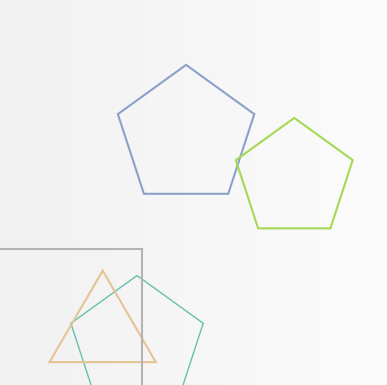[{"shape": "pentagon", "thickness": 1, "radius": 0.9, "center": [0.354, 0.105]}, {"shape": "pentagon", "thickness": 1.5, "radius": 0.93, "center": [0.48, 0.646]}, {"shape": "pentagon", "thickness": 1.5, "radius": 0.79, "center": [0.759, 0.535]}, {"shape": "triangle", "thickness": 1.5, "radius": 0.79, "center": [0.265, 0.139]}, {"shape": "square", "thickness": 1.5, "radius": 0.99, "center": [0.168, 0.156]}]